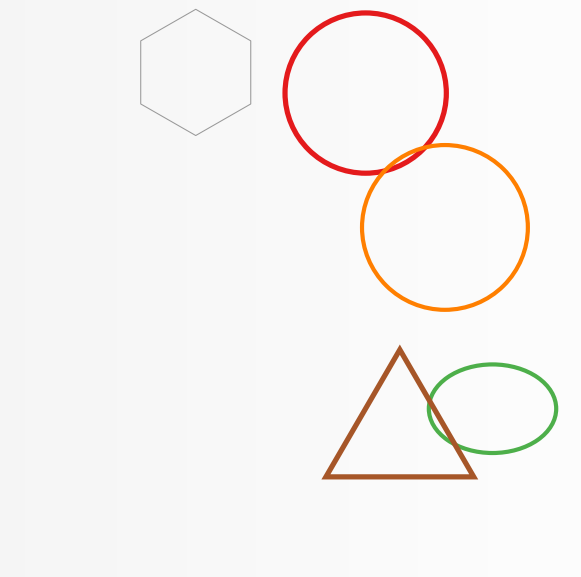[{"shape": "circle", "thickness": 2.5, "radius": 0.69, "center": [0.629, 0.838]}, {"shape": "oval", "thickness": 2, "radius": 0.55, "center": [0.847, 0.291]}, {"shape": "circle", "thickness": 2, "radius": 0.71, "center": [0.765, 0.605]}, {"shape": "triangle", "thickness": 2.5, "radius": 0.73, "center": [0.688, 0.247]}, {"shape": "hexagon", "thickness": 0.5, "radius": 0.55, "center": [0.337, 0.874]}]